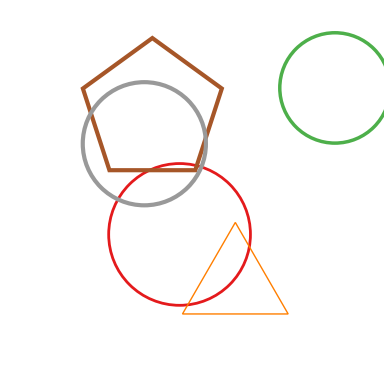[{"shape": "circle", "thickness": 2, "radius": 0.92, "center": [0.466, 0.391]}, {"shape": "circle", "thickness": 2.5, "radius": 0.72, "center": [0.87, 0.772]}, {"shape": "triangle", "thickness": 1, "radius": 0.79, "center": [0.611, 0.264]}, {"shape": "pentagon", "thickness": 3, "radius": 0.95, "center": [0.396, 0.711]}, {"shape": "circle", "thickness": 3, "radius": 0.8, "center": [0.375, 0.627]}]